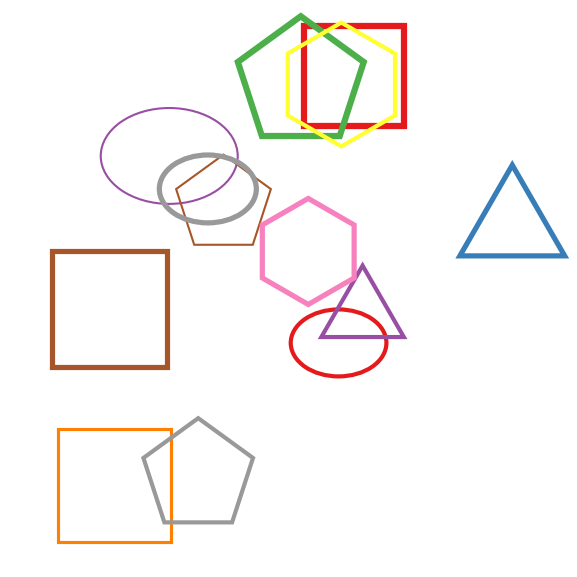[{"shape": "square", "thickness": 3, "radius": 0.43, "center": [0.613, 0.867]}, {"shape": "oval", "thickness": 2, "radius": 0.41, "center": [0.586, 0.405]}, {"shape": "triangle", "thickness": 2.5, "radius": 0.52, "center": [0.887, 0.608]}, {"shape": "pentagon", "thickness": 3, "radius": 0.57, "center": [0.521, 0.856]}, {"shape": "oval", "thickness": 1, "radius": 0.59, "center": [0.293, 0.729]}, {"shape": "triangle", "thickness": 2, "radius": 0.41, "center": [0.628, 0.457]}, {"shape": "square", "thickness": 1.5, "radius": 0.49, "center": [0.198, 0.159]}, {"shape": "hexagon", "thickness": 2, "radius": 0.54, "center": [0.591, 0.853]}, {"shape": "square", "thickness": 2.5, "radius": 0.5, "center": [0.19, 0.464]}, {"shape": "pentagon", "thickness": 1, "radius": 0.43, "center": [0.387, 0.645]}, {"shape": "hexagon", "thickness": 2.5, "radius": 0.46, "center": [0.534, 0.564]}, {"shape": "pentagon", "thickness": 2, "radius": 0.5, "center": [0.343, 0.175]}, {"shape": "oval", "thickness": 2.5, "radius": 0.42, "center": [0.36, 0.672]}]